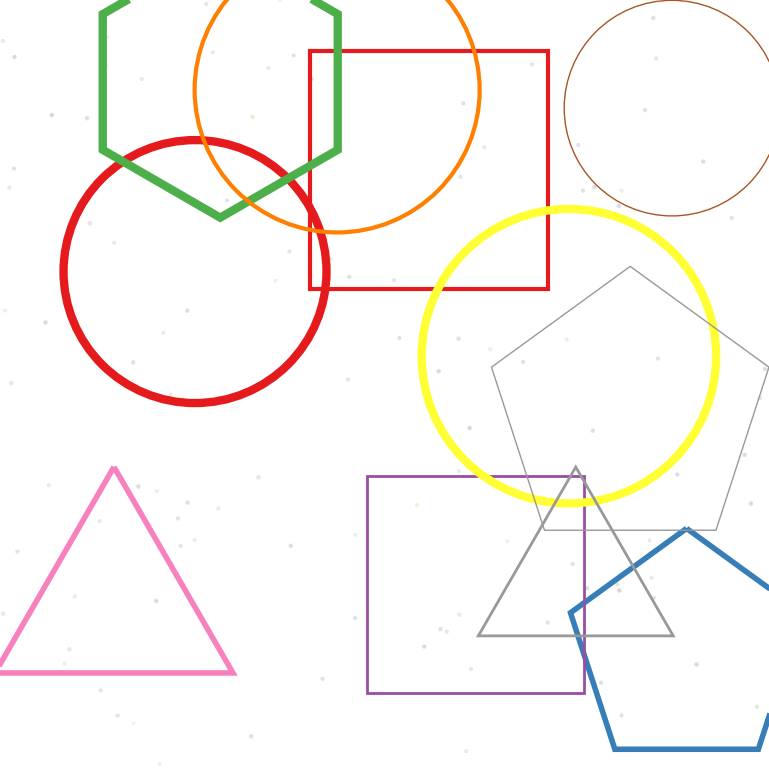[{"shape": "square", "thickness": 1.5, "radius": 0.77, "center": [0.557, 0.779]}, {"shape": "circle", "thickness": 3, "radius": 0.85, "center": [0.253, 0.647]}, {"shape": "pentagon", "thickness": 2, "radius": 0.79, "center": [0.892, 0.155]}, {"shape": "hexagon", "thickness": 3, "radius": 0.88, "center": [0.286, 0.894]}, {"shape": "square", "thickness": 1, "radius": 0.7, "center": [0.617, 0.241]}, {"shape": "circle", "thickness": 1.5, "radius": 0.93, "center": [0.438, 0.883]}, {"shape": "circle", "thickness": 3, "radius": 0.96, "center": [0.739, 0.537]}, {"shape": "circle", "thickness": 0.5, "radius": 0.7, "center": [0.873, 0.86]}, {"shape": "triangle", "thickness": 2, "radius": 0.89, "center": [0.148, 0.215]}, {"shape": "triangle", "thickness": 1, "radius": 0.73, "center": [0.748, 0.247]}, {"shape": "pentagon", "thickness": 0.5, "radius": 0.95, "center": [0.818, 0.465]}]